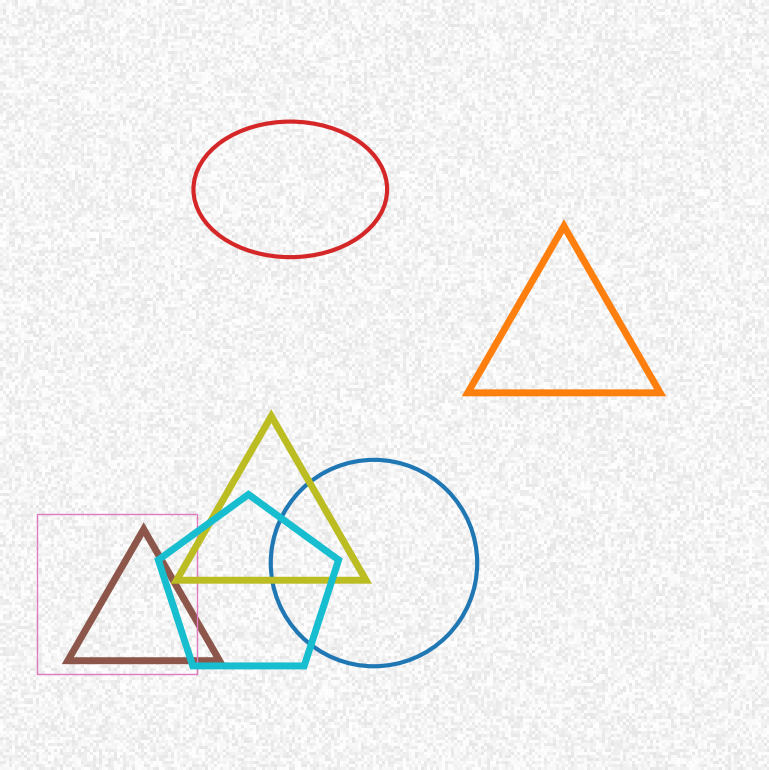[{"shape": "circle", "thickness": 1.5, "radius": 0.67, "center": [0.486, 0.269]}, {"shape": "triangle", "thickness": 2.5, "radius": 0.72, "center": [0.732, 0.562]}, {"shape": "oval", "thickness": 1.5, "radius": 0.63, "center": [0.377, 0.754]}, {"shape": "triangle", "thickness": 2.5, "radius": 0.57, "center": [0.187, 0.199]}, {"shape": "square", "thickness": 0.5, "radius": 0.52, "center": [0.152, 0.229]}, {"shape": "triangle", "thickness": 2.5, "radius": 0.71, "center": [0.352, 0.317]}, {"shape": "pentagon", "thickness": 2.5, "radius": 0.62, "center": [0.323, 0.235]}]